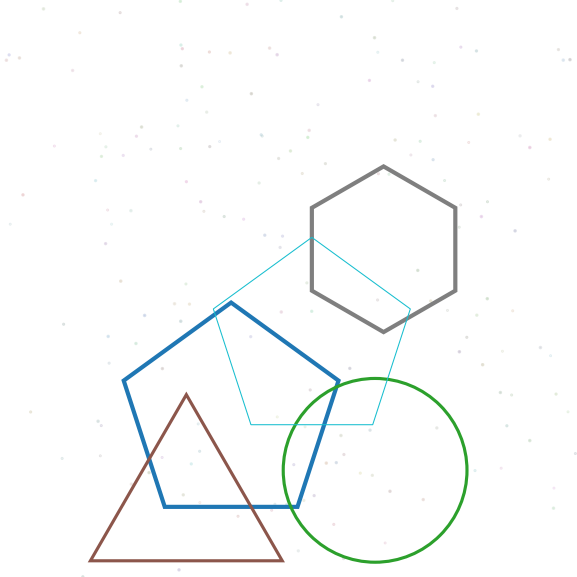[{"shape": "pentagon", "thickness": 2, "radius": 0.98, "center": [0.4, 0.28]}, {"shape": "circle", "thickness": 1.5, "radius": 0.8, "center": [0.65, 0.185]}, {"shape": "triangle", "thickness": 1.5, "radius": 0.96, "center": [0.323, 0.124]}, {"shape": "hexagon", "thickness": 2, "radius": 0.72, "center": [0.664, 0.568]}, {"shape": "pentagon", "thickness": 0.5, "radius": 0.9, "center": [0.54, 0.409]}]